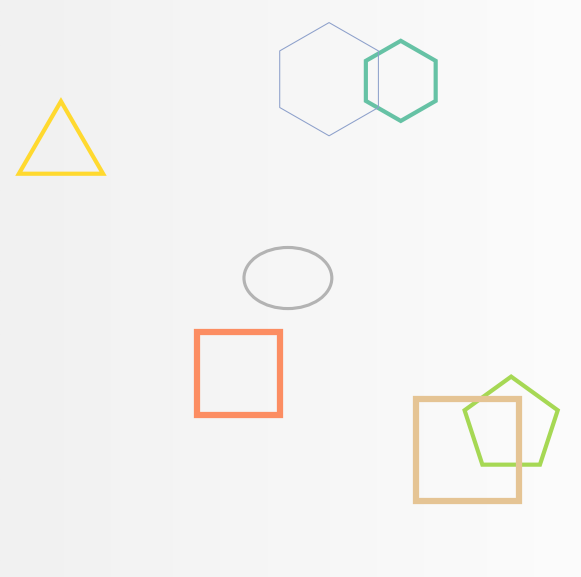[{"shape": "hexagon", "thickness": 2, "radius": 0.35, "center": [0.689, 0.859]}, {"shape": "square", "thickness": 3, "radius": 0.36, "center": [0.411, 0.352]}, {"shape": "hexagon", "thickness": 0.5, "radius": 0.49, "center": [0.566, 0.862]}, {"shape": "pentagon", "thickness": 2, "radius": 0.42, "center": [0.879, 0.263]}, {"shape": "triangle", "thickness": 2, "radius": 0.42, "center": [0.105, 0.74]}, {"shape": "square", "thickness": 3, "radius": 0.44, "center": [0.804, 0.22]}, {"shape": "oval", "thickness": 1.5, "radius": 0.38, "center": [0.495, 0.518]}]